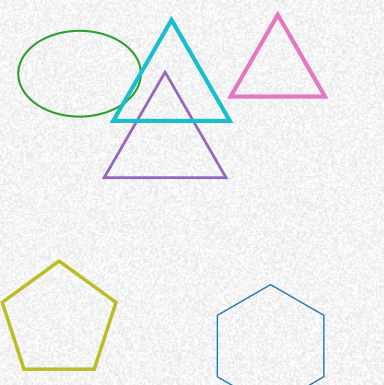[{"shape": "hexagon", "thickness": 1, "radius": 0.8, "center": [0.703, 0.101]}, {"shape": "oval", "thickness": 1.5, "radius": 0.8, "center": [0.207, 0.809]}, {"shape": "triangle", "thickness": 2, "radius": 0.91, "center": [0.429, 0.63]}, {"shape": "triangle", "thickness": 3, "radius": 0.71, "center": [0.722, 0.82]}, {"shape": "pentagon", "thickness": 2.5, "radius": 0.78, "center": [0.154, 0.167]}, {"shape": "triangle", "thickness": 3, "radius": 0.87, "center": [0.446, 0.773]}]